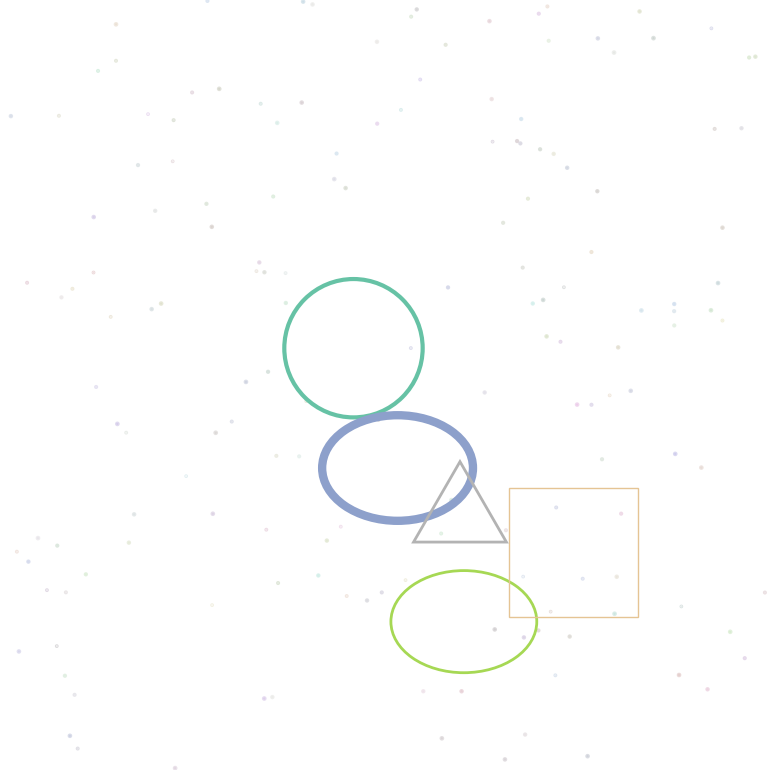[{"shape": "circle", "thickness": 1.5, "radius": 0.45, "center": [0.459, 0.548]}, {"shape": "oval", "thickness": 3, "radius": 0.49, "center": [0.516, 0.392]}, {"shape": "oval", "thickness": 1, "radius": 0.47, "center": [0.602, 0.193]}, {"shape": "square", "thickness": 0.5, "radius": 0.42, "center": [0.744, 0.283]}, {"shape": "triangle", "thickness": 1, "radius": 0.35, "center": [0.597, 0.331]}]